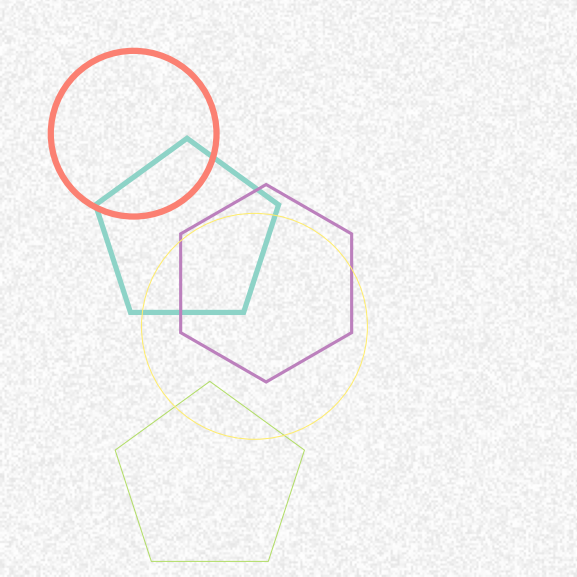[{"shape": "pentagon", "thickness": 2.5, "radius": 0.83, "center": [0.324, 0.593]}, {"shape": "circle", "thickness": 3, "radius": 0.72, "center": [0.231, 0.768]}, {"shape": "pentagon", "thickness": 0.5, "radius": 0.86, "center": [0.363, 0.166]}, {"shape": "hexagon", "thickness": 1.5, "radius": 0.85, "center": [0.461, 0.509]}, {"shape": "circle", "thickness": 0.5, "radius": 0.98, "center": [0.441, 0.434]}]